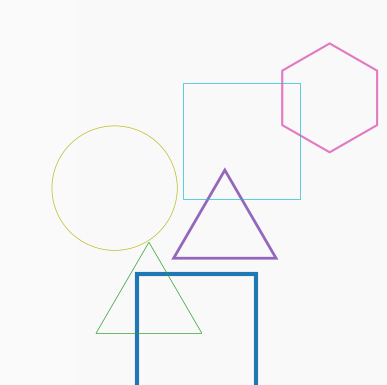[{"shape": "square", "thickness": 3, "radius": 0.77, "center": [0.507, 0.135]}, {"shape": "triangle", "thickness": 0.5, "radius": 0.79, "center": [0.384, 0.213]}, {"shape": "triangle", "thickness": 2, "radius": 0.76, "center": [0.58, 0.406]}, {"shape": "hexagon", "thickness": 1.5, "radius": 0.71, "center": [0.851, 0.746]}, {"shape": "circle", "thickness": 0.5, "radius": 0.81, "center": [0.296, 0.511]}, {"shape": "square", "thickness": 0.5, "radius": 0.75, "center": [0.622, 0.633]}]